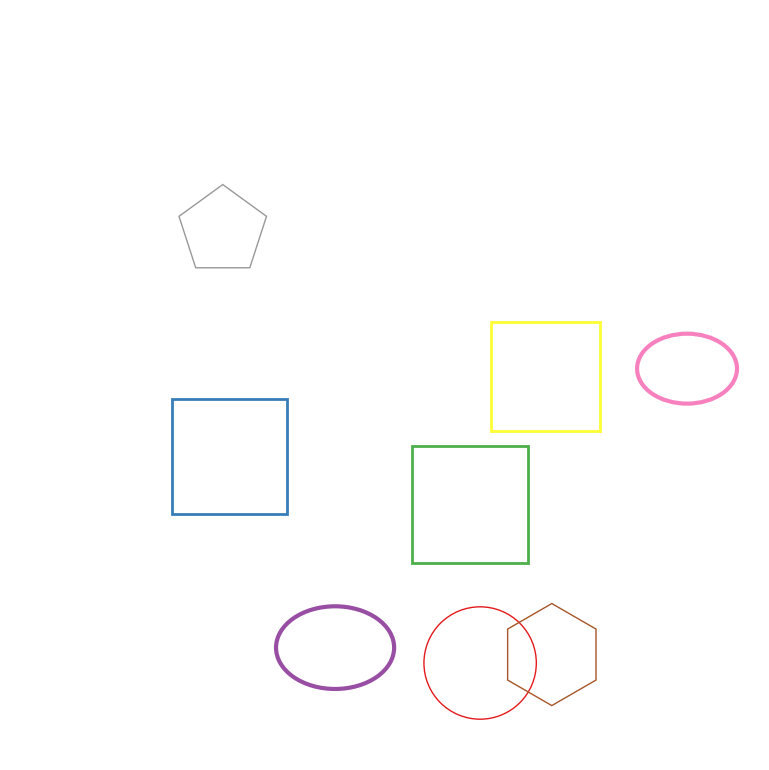[{"shape": "circle", "thickness": 0.5, "radius": 0.36, "center": [0.624, 0.139]}, {"shape": "square", "thickness": 1, "radius": 0.37, "center": [0.298, 0.407]}, {"shape": "square", "thickness": 1, "radius": 0.38, "center": [0.61, 0.345]}, {"shape": "oval", "thickness": 1.5, "radius": 0.38, "center": [0.435, 0.159]}, {"shape": "square", "thickness": 1, "radius": 0.35, "center": [0.709, 0.511]}, {"shape": "hexagon", "thickness": 0.5, "radius": 0.33, "center": [0.717, 0.15]}, {"shape": "oval", "thickness": 1.5, "radius": 0.32, "center": [0.892, 0.521]}, {"shape": "pentagon", "thickness": 0.5, "radius": 0.3, "center": [0.289, 0.701]}]